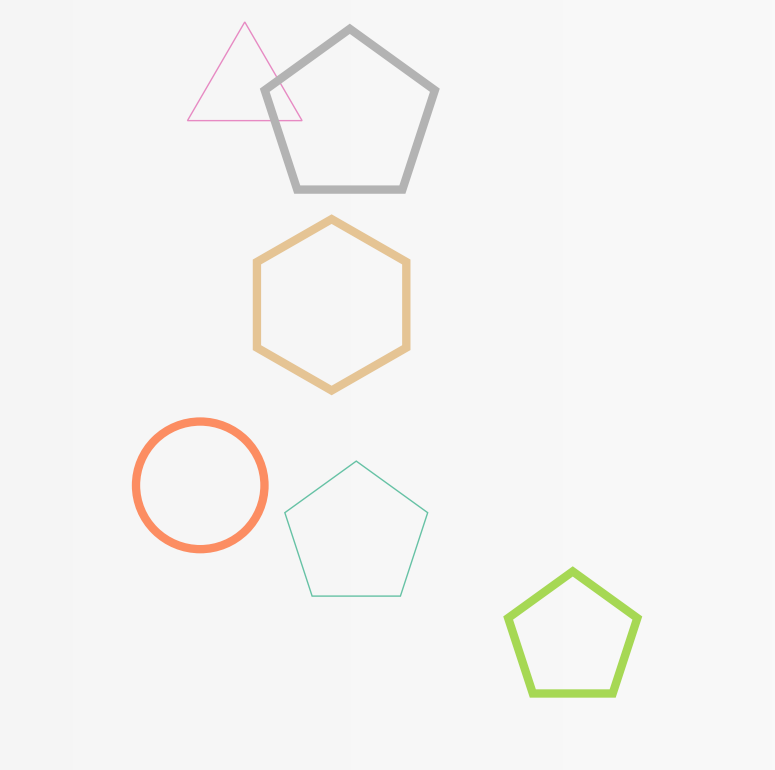[{"shape": "pentagon", "thickness": 0.5, "radius": 0.48, "center": [0.46, 0.304]}, {"shape": "circle", "thickness": 3, "radius": 0.41, "center": [0.258, 0.37]}, {"shape": "triangle", "thickness": 0.5, "radius": 0.43, "center": [0.316, 0.886]}, {"shape": "pentagon", "thickness": 3, "radius": 0.44, "center": [0.739, 0.17]}, {"shape": "hexagon", "thickness": 3, "radius": 0.56, "center": [0.428, 0.604]}, {"shape": "pentagon", "thickness": 3, "radius": 0.58, "center": [0.451, 0.847]}]